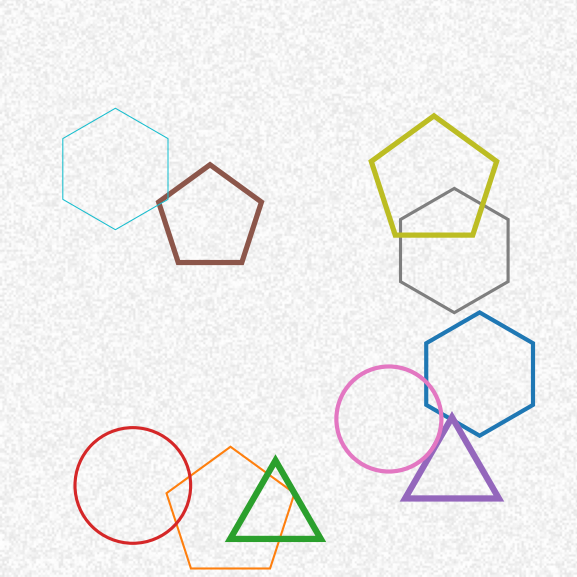[{"shape": "hexagon", "thickness": 2, "radius": 0.53, "center": [0.831, 0.351]}, {"shape": "pentagon", "thickness": 1, "radius": 0.58, "center": [0.399, 0.109]}, {"shape": "triangle", "thickness": 3, "radius": 0.45, "center": [0.477, 0.111]}, {"shape": "circle", "thickness": 1.5, "radius": 0.5, "center": [0.23, 0.158]}, {"shape": "triangle", "thickness": 3, "radius": 0.47, "center": [0.783, 0.183]}, {"shape": "pentagon", "thickness": 2.5, "radius": 0.47, "center": [0.364, 0.62]}, {"shape": "circle", "thickness": 2, "radius": 0.45, "center": [0.673, 0.274]}, {"shape": "hexagon", "thickness": 1.5, "radius": 0.54, "center": [0.787, 0.565]}, {"shape": "pentagon", "thickness": 2.5, "radius": 0.57, "center": [0.751, 0.684]}, {"shape": "hexagon", "thickness": 0.5, "radius": 0.53, "center": [0.2, 0.707]}]